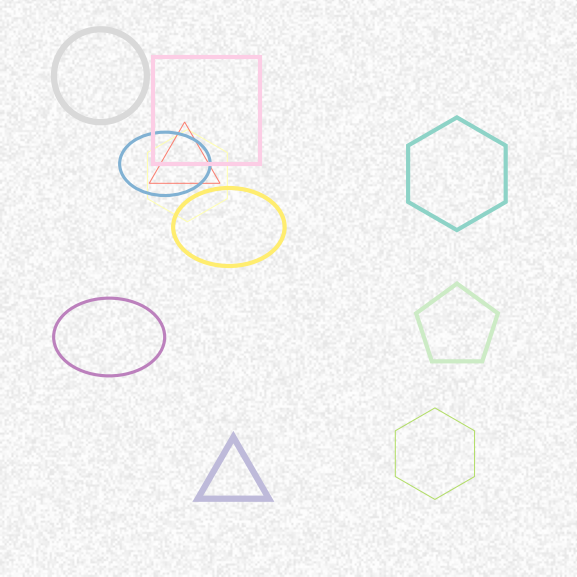[{"shape": "hexagon", "thickness": 2, "radius": 0.49, "center": [0.791, 0.698]}, {"shape": "hexagon", "thickness": 0.5, "radius": 0.4, "center": [0.324, 0.695]}, {"shape": "triangle", "thickness": 3, "radius": 0.36, "center": [0.404, 0.171]}, {"shape": "triangle", "thickness": 0.5, "radius": 0.35, "center": [0.32, 0.717]}, {"shape": "oval", "thickness": 1.5, "radius": 0.39, "center": [0.286, 0.715]}, {"shape": "hexagon", "thickness": 0.5, "radius": 0.4, "center": [0.753, 0.214]}, {"shape": "square", "thickness": 2, "radius": 0.46, "center": [0.358, 0.808]}, {"shape": "circle", "thickness": 3, "radius": 0.4, "center": [0.174, 0.868]}, {"shape": "oval", "thickness": 1.5, "radius": 0.48, "center": [0.189, 0.416]}, {"shape": "pentagon", "thickness": 2, "radius": 0.37, "center": [0.791, 0.434]}, {"shape": "oval", "thickness": 2, "radius": 0.48, "center": [0.396, 0.606]}]